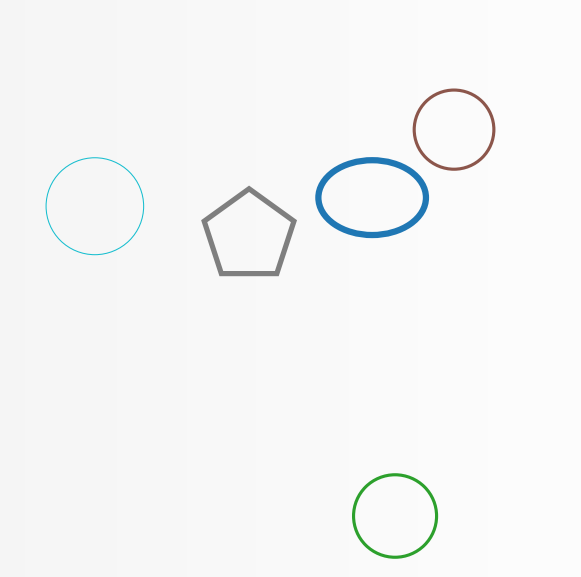[{"shape": "oval", "thickness": 3, "radius": 0.46, "center": [0.64, 0.657]}, {"shape": "circle", "thickness": 1.5, "radius": 0.36, "center": [0.68, 0.106]}, {"shape": "circle", "thickness": 1.5, "radius": 0.34, "center": [0.781, 0.775]}, {"shape": "pentagon", "thickness": 2.5, "radius": 0.41, "center": [0.429, 0.591]}, {"shape": "circle", "thickness": 0.5, "radius": 0.42, "center": [0.163, 0.642]}]